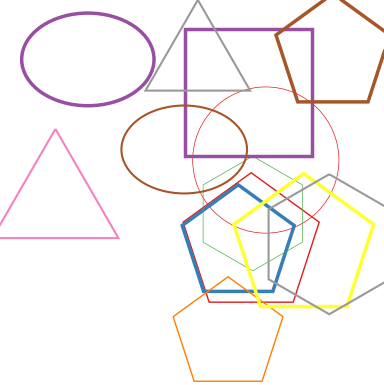[{"shape": "pentagon", "thickness": 1, "radius": 0.93, "center": [0.652, 0.366]}, {"shape": "circle", "thickness": 0.5, "radius": 0.95, "center": [0.69, 0.584]}, {"shape": "pentagon", "thickness": 2.5, "radius": 0.76, "center": [0.619, 0.367]}, {"shape": "hexagon", "thickness": 0.5, "radius": 0.74, "center": [0.656, 0.445]}, {"shape": "square", "thickness": 2.5, "radius": 0.83, "center": [0.645, 0.759]}, {"shape": "oval", "thickness": 2.5, "radius": 0.86, "center": [0.228, 0.846]}, {"shape": "pentagon", "thickness": 1, "radius": 0.75, "center": [0.592, 0.131]}, {"shape": "pentagon", "thickness": 2.5, "radius": 0.95, "center": [0.789, 0.358]}, {"shape": "oval", "thickness": 1.5, "radius": 0.82, "center": [0.479, 0.612]}, {"shape": "pentagon", "thickness": 2.5, "radius": 0.78, "center": [0.865, 0.861]}, {"shape": "triangle", "thickness": 1.5, "radius": 0.95, "center": [0.144, 0.476]}, {"shape": "triangle", "thickness": 1.5, "radius": 0.79, "center": [0.514, 0.843]}, {"shape": "hexagon", "thickness": 1.5, "radius": 0.91, "center": [0.855, 0.366]}]